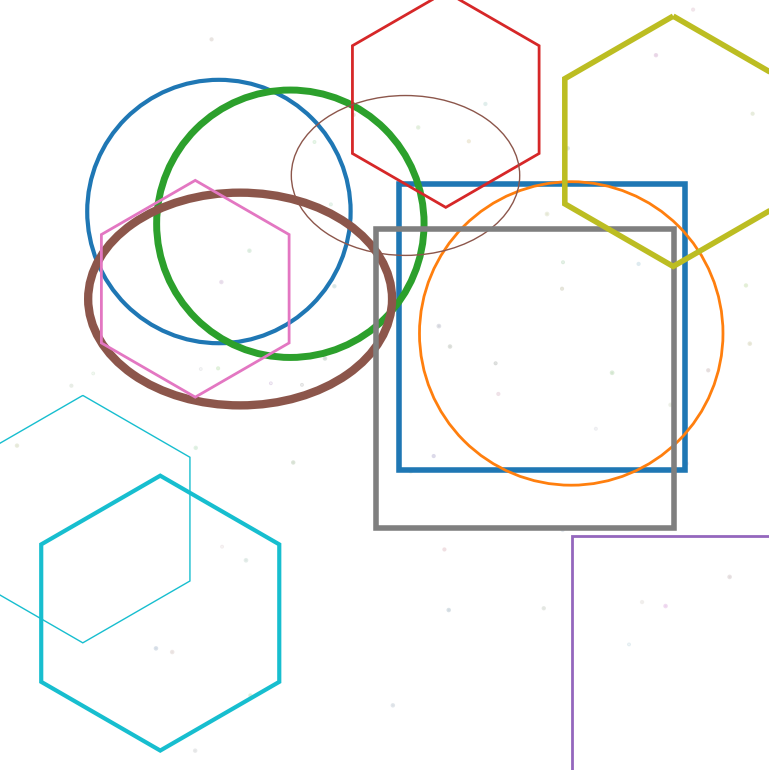[{"shape": "circle", "thickness": 1.5, "radius": 0.86, "center": [0.284, 0.725]}, {"shape": "square", "thickness": 2, "radius": 0.93, "center": [0.704, 0.575]}, {"shape": "circle", "thickness": 1, "radius": 0.99, "center": [0.742, 0.567]}, {"shape": "circle", "thickness": 2.5, "radius": 0.87, "center": [0.377, 0.709]}, {"shape": "hexagon", "thickness": 1, "radius": 0.7, "center": [0.579, 0.871]}, {"shape": "square", "thickness": 1, "radius": 0.78, "center": [0.9, 0.148]}, {"shape": "oval", "thickness": 0.5, "radius": 0.74, "center": [0.527, 0.772]}, {"shape": "oval", "thickness": 3, "radius": 0.99, "center": [0.312, 0.612]}, {"shape": "hexagon", "thickness": 1, "radius": 0.7, "center": [0.254, 0.625]}, {"shape": "square", "thickness": 2, "radius": 0.97, "center": [0.682, 0.509]}, {"shape": "hexagon", "thickness": 2, "radius": 0.81, "center": [0.874, 0.817]}, {"shape": "hexagon", "thickness": 1.5, "radius": 0.89, "center": [0.208, 0.204]}, {"shape": "hexagon", "thickness": 0.5, "radius": 0.8, "center": [0.108, 0.326]}]